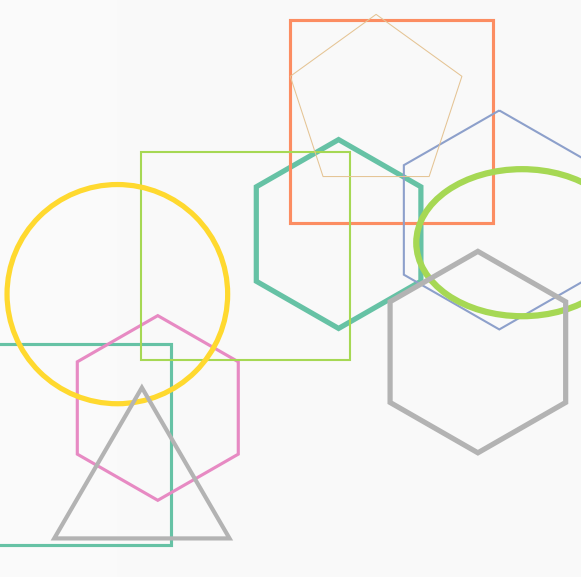[{"shape": "square", "thickness": 1.5, "radius": 0.87, "center": [0.121, 0.229]}, {"shape": "hexagon", "thickness": 2.5, "radius": 0.82, "center": [0.583, 0.594]}, {"shape": "square", "thickness": 1.5, "radius": 0.88, "center": [0.674, 0.789]}, {"shape": "hexagon", "thickness": 1, "radius": 0.95, "center": [0.859, 0.618]}, {"shape": "hexagon", "thickness": 1.5, "radius": 0.8, "center": [0.271, 0.293]}, {"shape": "square", "thickness": 1, "radius": 0.9, "center": [0.423, 0.556]}, {"shape": "oval", "thickness": 3, "radius": 0.91, "center": [0.898, 0.579]}, {"shape": "circle", "thickness": 2.5, "radius": 0.95, "center": [0.202, 0.49]}, {"shape": "pentagon", "thickness": 0.5, "radius": 0.78, "center": [0.647, 0.819]}, {"shape": "triangle", "thickness": 2, "radius": 0.87, "center": [0.244, 0.154]}, {"shape": "hexagon", "thickness": 2.5, "radius": 0.87, "center": [0.822, 0.389]}]